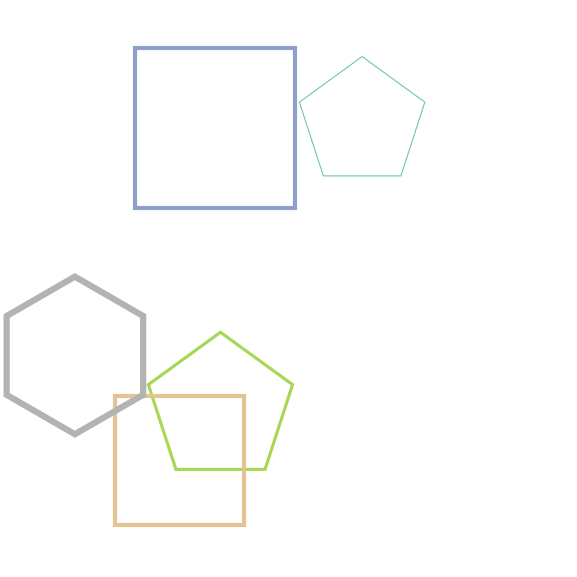[{"shape": "pentagon", "thickness": 0.5, "radius": 0.57, "center": [0.627, 0.787]}, {"shape": "square", "thickness": 2, "radius": 0.69, "center": [0.372, 0.777]}, {"shape": "pentagon", "thickness": 1.5, "radius": 0.66, "center": [0.382, 0.293]}, {"shape": "square", "thickness": 2, "radius": 0.56, "center": [0.31, 0.201]}, {"shape": "hexagon", "thickness": 3, "radius": 0.68, "center": [0.13, 0.384]}]